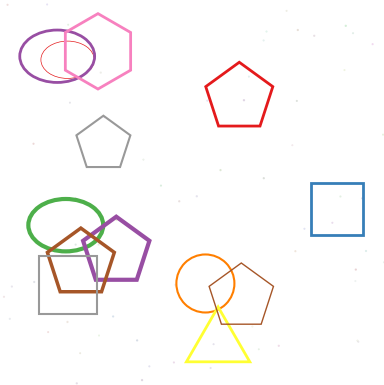[{"shape": "oval", "thickness": 0.5, "radius": 0.35, "center": [0.175, 0.845]}, {"shape": "pentagon", "thickness": 2, "radius": 0.46, "center": [0.622, 0.747]}, {"shape": "square", "thickness": 2, "radius": 0.34, "center": [0.876, 0.457]}, {"shape": "oval", "thickness": 3, "radius": 0.49, "center": [0.171, 0.415]}, {"shape": "oval", "thickness": 2, "radius": 0.49, "center": [0.149, 0.854]}, {"shape": "pentagon", "thickness": 3, "radius": 0.45, "center": [0.302, 0.347]}, {"shape": "circle", "thickness": 1.5, "radius": 0.38, "center": [0.533, 0.264]}, {"shape": "triangle", "thickness": 2, "radius": 0.48, "center": [0.566, 0.108]}, {"shape": "pentagon", "thickness": 1, "radius": 0.44, "center": [0.627, 0.229]}, {"shape": "pentagon", "thickness": 2.5, "radius": 0.46, "center": [0.21, 0.316]}, {"shape": "hexagon", "thickness": 2, "radius": 0.49, "center": [0.254, 0.867]}, {"shape": "square", "thickness": 1.5, "radius": 0.37, "center": [0.177, 0.26]}, {"shape": "pentagon", "thickness": 1.5, "radius": 0.37, "center": [0.269, 0.626]}]